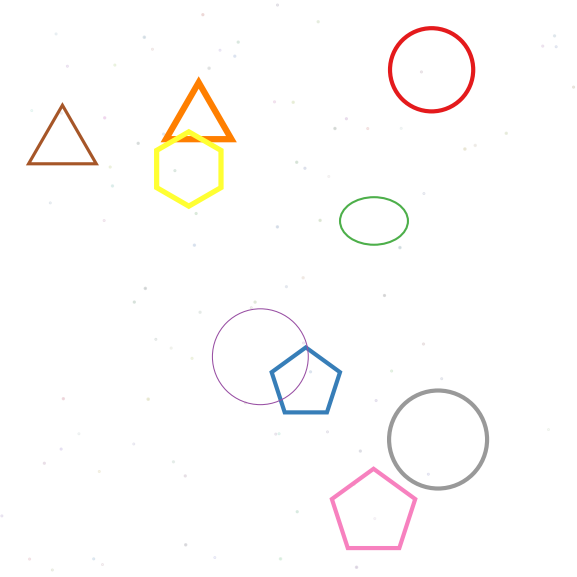[{"shape": "circle", "thickness": 2, "radius": 0.36, "center": [0.747, 0.878]}, {"shape": "pentagon", "thickness": 2, "radius": 0.31, "center": [0.53, 0.335]}, {"shape": "oval", "thickness": 1, "radius": 0.29, "center": [0.648, 0.617]}, {"shape": "circle", "thickness": 0.5, "radius": 0.41, "center": [0.451, 0.381]}, {"shape": "triangle", "thickness": 3, "radius": 0.33, "center": [0.344, 0.791]}, {"shape": "hexagon", "thickness": 2.5, "radius": 0.32, "center": [0.327, 0.706]}, {"shape": "triangle", "thickness": 1.5, "radius": 0.34, "center": [0.108, 0.749]}, {"shape": "pentagon", "thickness": 2, "radius": 0.38, "center": [0.647, 0.111]}, {"shape": "circle", "thickness": 2, "radius": 0.42, "center": [0.759, 0.238]}]